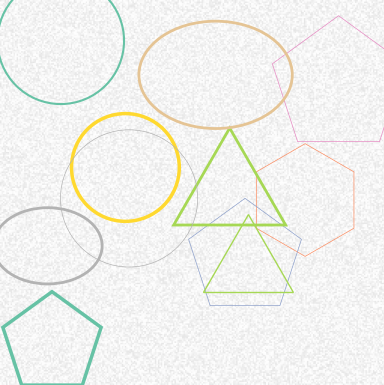[{"shape": "pentagon", "thickness": 2.5, "radius": 0.67, "center": [0.135, 0.108]}, {"shape": "circle", "thickness": 1.5, "radius": 0.82, "center": [0.158, 0.894]}, {"shape": "hexagon", "thickness": 0.5, "radius": 0.73, "center": [0.793, 0.48]}, {"shape": "pentagon", "thickness": 0.5, "radius": 0.77, "center": [0.636, 0.331]}, {"shape": "pentagon", "thickness": 0.5, "radius": 0.9, "center": [0.879, 0.778]}, {"shape": "triangle", "thickness": 2, "radius": 0.84, "center": [0.597, 0.5]}, {"shape": "triangle", "thickness": 1, "radius": 0.67, "center": [0.645, 0.308]}, {"shape": "circle", "thickness": 2.5, "radius": 0.7, "center": [0.326, 0.565]}, {"shape": "oval", "thickness": 2, "radius": 1.0, "center": [0.56, 0.806]}, {"shape": "circle", "thickness": 0.5, "radius": 0.89, "center": [0.335, 0.485]}, {"shape": "oval", "thickness": 2, "radius": 0.71, "center": [0.124, 0.362]}]